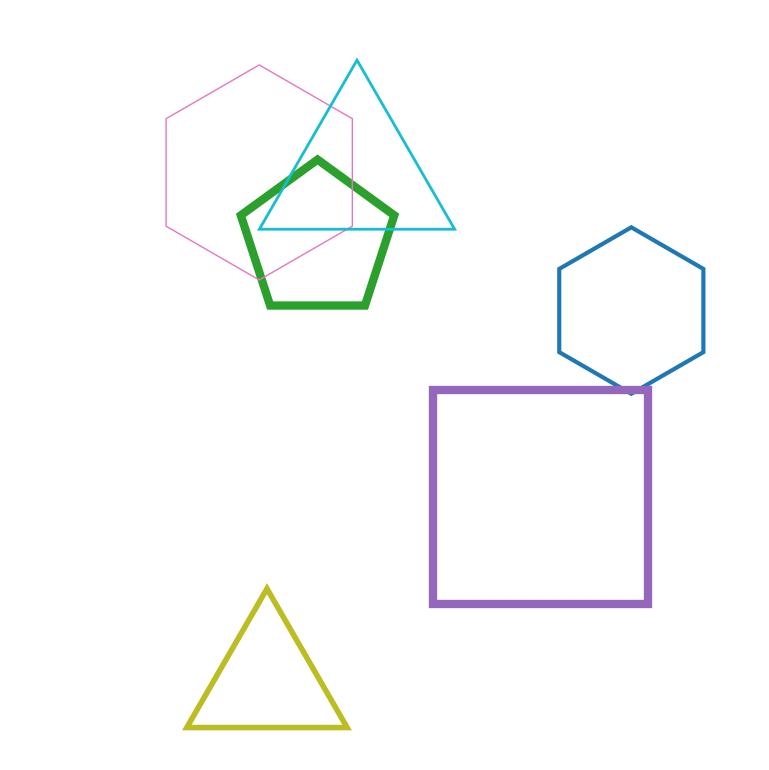[{"shape": "hexagon", "thickness": 1.5, "radius": 0.54, "center": [0.82, 0.597]}, {"shape": "pentagon", "thickness": 3, "radius": 0.52, "center": [0.412, 0.688]}, {"shape": "square", "thickness": 3, "radius": 0.7, "center": [0.702, 0.354]}, {"shape": "hexagon", "thickness": 0.5, "radius": 0.7, "center": [0.337, 0.776]}, {"shape": "triangle", "thickness": 2, "radius": 0.6, "center": [0.347, 0.115]}, {"shape": "triangle", "thickness": 1, "radius": 0.73, "center": [0.464, 0.776]}]